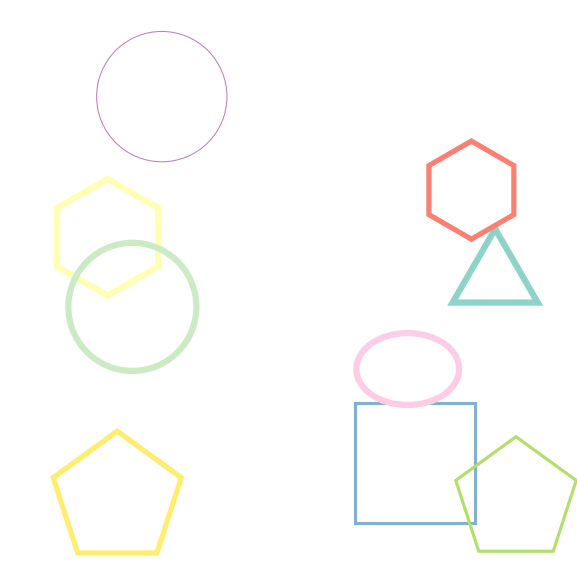[{"shape": "triangle", "thickness": 3, "radius": 0.43, "center": [0.857, 0.518]}, {"shape": "hexagon", "thickness": 3, "radius": 0.51, "center": [0.186, 0.588]}, {"shape": "hexagon", "thickness": 2.5, "radius": 0.42, "center": [0.816, 0.67]}, {"shape": "square", "thickness": 1.5, "radius": 0.52, "center": [0.718, 0.198]}, {"shape": "pentagon", "thickness": 1.5, "radius": 0.55, "center": [0.894, 0.133]}, {"shape": "oval", "thickness": 3, "radius": 0.45, "center": [0.706, 0.36]}, {"shape": "circle", "thickness": 0.5, "radius": 0.56, "center": [0.28, 0.832]}, {"shape": "circle", "thickness": 3, "radius": 0.55, "center": [0.229, 0.468]}, {"shape": "pentagon", "thickness": 2.5, "radius": 0.58, "center": [0.203, 0.136]}]